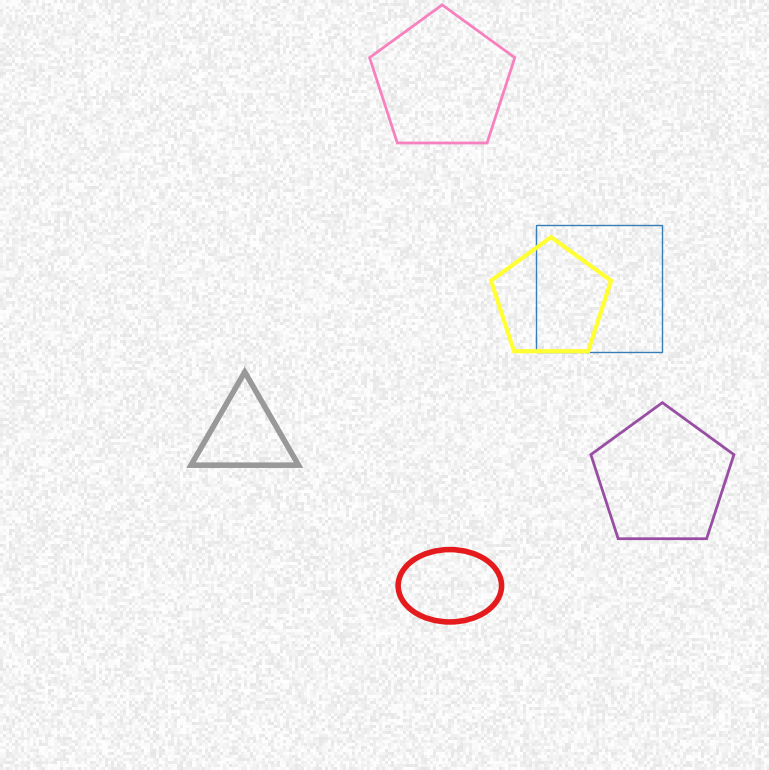[{"shape": "oval", "thickness": 2, "radius": 0.34, "center": [0.584, 0.239]}, {"shape": "square", "thickness": 0.5, "radius": 0.41, "center": [0.778, 0.626]}, {"shape": "pentagon", "thickness": 1, "radius": 0.49, "center": [0.86, 0.379]}, {"shape": "pentagon", "thickness": 1.5, "radius": 0.41, "center": [0.716, 0.61]}, {"shape": "pentagon", "thickness": 1, "radius": 0.5, "center": [0.574, 0.895]}, {"shape": "triangle", "thickness": 2, "radius": 0.4, "center": [0.318, 0.436]}]